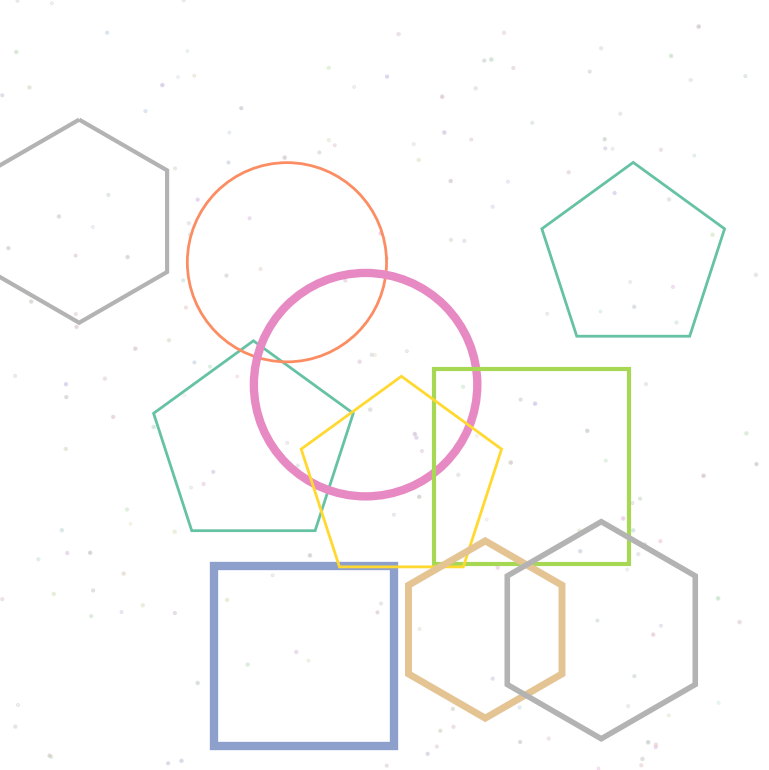[{"shape": "pentagon", "thickness": 1, "radius": 0.68, "center": [0.329, 0.421]}, {"shape": "pentagon", "thickness": 1, "radius": 0.62, "center": [0.822, 0.664]}, {"shape": "circle", "thickness": 1, "radius": 0.65, "center": [0.373, 0.659]}, {"shape": "square", "thickness": 3, "radius": 0.58, "center": [0.394, 0.148]}, {"shape": "circle", "thickness": 3, "radius": 0.73, "center": [0.475, 0.5]}, {"shape": "square", "thickness": 1.5, "radius": 0.63, "center": [0.69, 0.394]}, {"shape": "pentagon", "thickness": 1, "radius": 0.68, "center": [0.521, 0.374]}, {"shape": "hexagon", "thickness": 2.5, "radius": 0.58, "center": [0.63, 0.182]}, {"shape": "hexagon", "thickness": 2, "radius": 0.7, "center": [0.781, 0.182]}, {"shape": "hexagon", "thickness": 1.5, "radius": 0.66, "center": [0.103, 0.713]}]